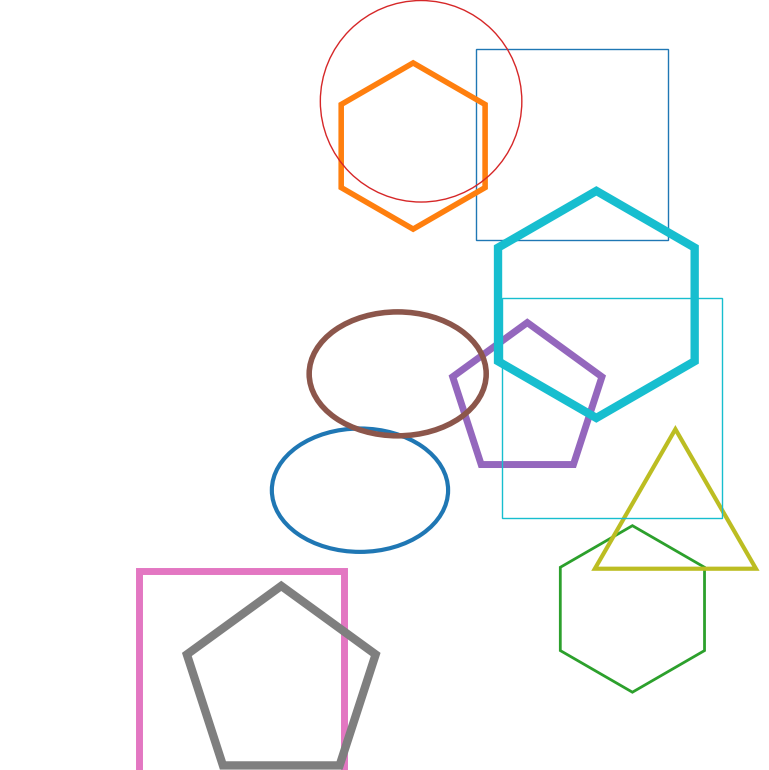[{"shape": "oval", "thickness": 1.5, "radius": 0.57, "center": [0.467, 0.363]}, {"shape": "square", "thickness": 0.5, "radius": 0.62, "center": [0.743, 0.812]}, {"shape": "hexagon", "thickness": 2, "radius": 0.54, "center": [0.537, 0.81]}, {"shape": "hexagon", "thickness": 1, "radius": 0.54, "center": [0.821, 0.209]}, {"shape": "circle", "thickness": 0.5, "radius": 0.65, "center": [0.547, 0.868]}, {"shape": "pentagon", "thickness": 2.5, "radius": 0.51, "center": [0.685, 0.479]}, {"shape": "oval", "thickness": 2, "radius": 0.57, "center": [0.516, 0.514]}, {"shape": "square", "thickness": 2.5, "radius": 0.66, "center": [0.314, 0.126]}, {"shape": "pentagon", "thickness": 3, "radius": 0.64, "center": [0.365, 0.11]}, {"shape": "triangle", "thickness": 1.5, "radius": 0.6, "center": [0.877, 0.322]}, {"shape": "hexagon", "thickness": 3, "radius": 0.74, "center": [0.774, 0.605]}, {"shape": "square", "thickness": 0.5, "radius": 0.71, "center": [0.795, 0.47]}]